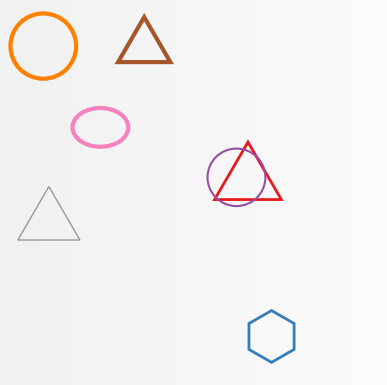[{"shape": "triangle", "thickness": 2, "radius": 0.5, "center": [0.64, 0.531]}, {"shape": "hexagon", "thickness": 2, "radius": 0.34, "center": [0.701, 0.126]}, {"shape": "circle", "thickness": 1.5, "radius": 0.37, "center": [0.61, 0.539]}, {"shape": "circle", "thickness": 3, "radius": 0.42, "center": [0.112, 0.88]}, {"shape": "triangle", "thickness": 3, "radius": 0.39, "center": [0.372, 0.878]}, {"shape": "oval", "thickness": 3, "radius": 0.36, "center": [0.259, 0.669]}, {"shape": "triangle", "thickness": 1, "radius": 0.46, "center": [0.126, 0.423]}]